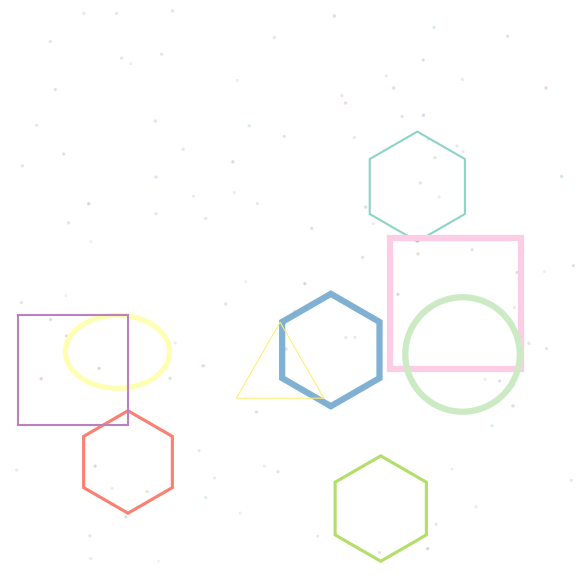[{"shape": "hexagon", "thickness": 1, "radius": 0.48, "center": [0.723, 0.676]}, {"shape": "oval", "thickness": 2.5, "radius": 0.45, "center": [0.203, 0.39]}, {"shape": "hexagon", "thickness": 1.5, "radius": 0.44, "center": [0.222, 0.199]}, {"shape": "hexagon", "thickness": 3, "radius": 0.49, "center": [0.573, 0.393]}, {"shape": "hexagon", "thickness": 1.5, "radius": 0.46, "center": [0.659, 0.119]}, {"shape": "square", "thickness": 3, "radius": 0.57, "center": [0.789, 0.473]}, {"shape": "square", "thickness": 1, "radius": 0.48, "center": [0.126, 0.358]}, {"shape": "circle", "thickness": 3, "radius": 0.5, "center": [0.801, 0.385]}, {"shape": "triangle", "thickness": 0.5, "radius": 0.44, "center": [0.485, 0.353]}]